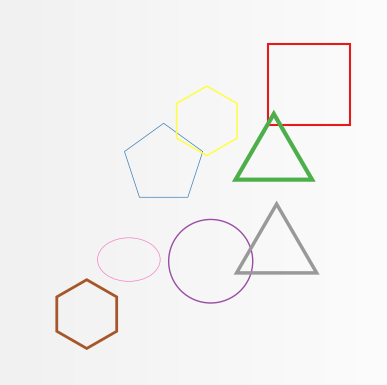[{"shape": "square", "thickness": 1.5, "radius": 0.53, "center": [0.797, 0.781]}, {"shape": "pentagon", "thickness": 0.5, "radius": 0.53, "center": [0.422, 0.574]}, {"shape": "triangle", "thickness": 3, "radius": 0.57, "center": [0.707, 0.59]}, {"shape": "circle", "thickness": 1, "radius": 0.54, "center": [0.544, 0.322]}, {"shape": "hexagon", "thickness": 1, "radius": 0.45, "center": [0.534, 0.686]}, {"shape": "hexagon", "thickness": 2, "radius": 0.45, "center": [0.224, 0.184]}, {"shape": "oval", "thickness": 0.5, "radius": 0.4, "center": [0.333, 0.326]}, {"shape": "triangle", "thickness": 2.5, "radius": 0.6, "center": [0.714, 0.351]}]